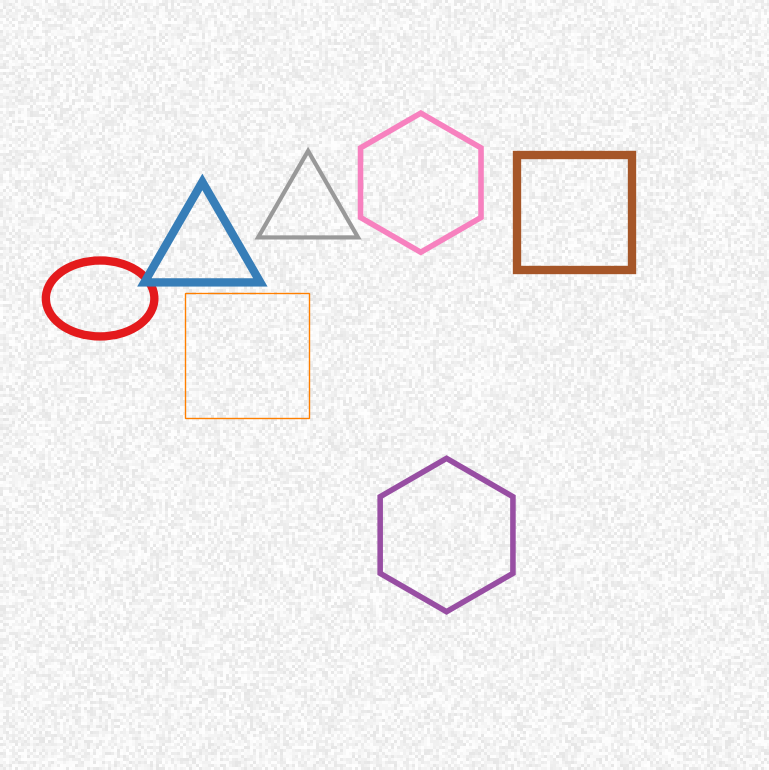[{"shape": "oval", "thickness": 3, "radius": 0.35, "center": [0.13, 0.612]}, {"shape": "triangle", "thickness": 3, "radius": 0.43, "center": [0.263, 0.677]}, {"shape": "hexagon", "thickness": 2, "radius": 0.5, "center": [0.58, 0.305]}, {"shape": "square", "thickness": 0.5, "radius": 0.4, "center": [0.321, 0.538]}, {"shape": "square", "thickness": 3, "radius": 0.37, "center": [0.746, 0.724]}, {"shape": "hexagon", "thickness": 2, "radius": 0.45, "center": [0.546, 0.763]}, {"shape": "triangle", "thickness": 1.5, "radius": 0.37, "center": [0.4, 0.729]}]